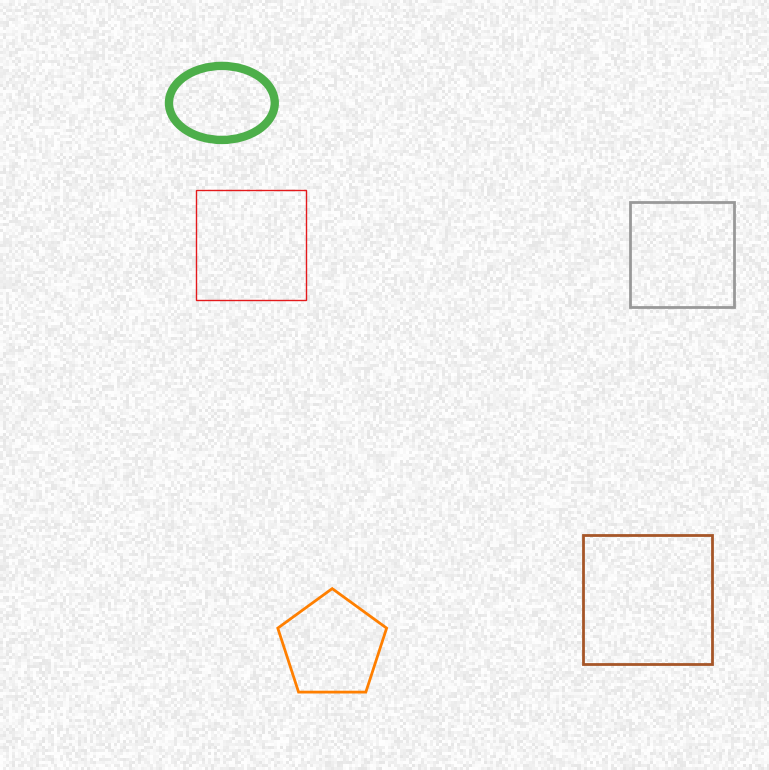[{"shape": "square", "thickness": 0.5, "radius": 0.36, "center": [0.326, 0.682]}, {"shape": "oval", "thickness": 3, "radius": 0.34, "center": [0.288, 0.866]}, {"shape": "pentagon", "thickness": 1, "radius": 0.37, "center": [0.431, 0.161]}, {"shape": "square", "thickness": 1, "radius": 0.42, "center": [0.841, 0.221]}, {"shape": "square", "thickness": 1, "radius": 0.34, "center": [0.886, 0.669]}]